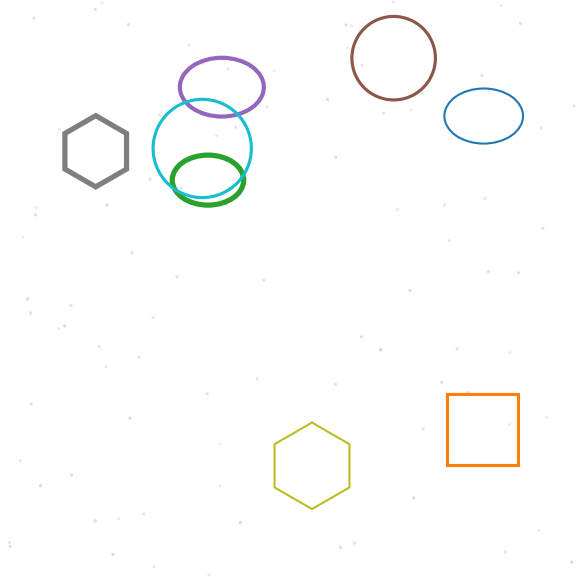[{"shape": "oval", "thickness": 1, "radius": 0.34, "center": [0.838, 0.798]}, {"shape": "square", "thickness": 1.5, "radius": 0.31, "center": [0.836, 0.255]}, {"shape": "oval", "thickness": 2.5, "radius": 0.31, "center": [0.36, 0.687]}, {"shape": "oval", "thickness": 2, "radius": 0.36, "center": [0.384, 0.848]}, {"shape": "circle", "thickness": 1.5, "radius": 0.36, "center": [0.682, 0.898]}, {"shape": "hexagon", "thickness": 2.5, "radius": 0.31, "center": [0.166, 0.737]}, {"shape": "hexagon", "thickness": 1, "radius": 0.37, "center": [0.54, 0.193]}, {"shape": "circle", "thickness": 1.5, "radius": 0.43, "center": [0.35, 0.742]}]